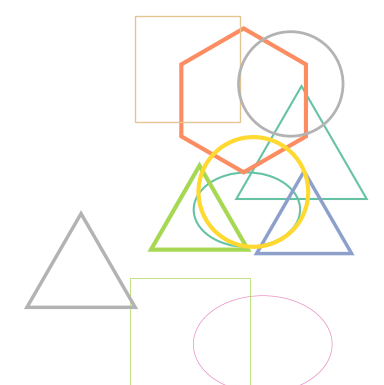[{"shape": "triangle", "thickness": 1.5, "radius": 0.98, "center": [0.783, 0.581]}, {"shape": "oval", "thickness": 1.5, "radius": 0.69, "center": [0.641, 0.455]}, {"shape": "hexagon", "thickness": 3, "radius": 0.93, "center": [0.633, 0.739]}, {"shape": "triangle", "thickness": 2.5, "radius": 0.71, "center": [0.79, 0.413]}, {"shape": "oval", "thickness": 0.5, "radius": 0.9, "center": [0.682, 0.106]}, {"shape": "square", "thickness": 0.5, "radius": 0.78, "center": [0.493, 0.121]}, {"shape": "triangle", "thickness": 3, "radius": 0.73, "center": [0.518, 0.424]}, {"shape": "circle", "thickness": 3, "radius": 0.71, "center": [0.658, 0.501]}, {"shape": "square", "thickness": 1, "radius": 0.69, "center": [0.487, 0.821]}, {"shape": "circle", "thickness": 2, "radius": 0.68, "center": [0.755, 0.782]}, {"shape": "triangle", "thickness": 2.5, "radius": 0.81, "center": [0.211, 0.283]}]